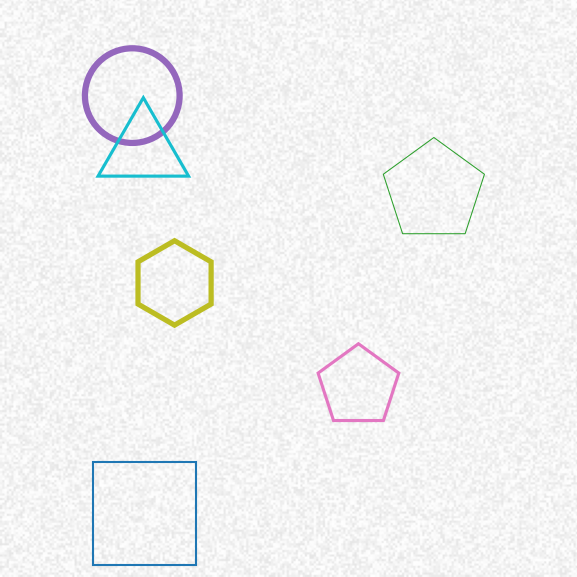[{"shape": "square", "thickness": 1, "radius": 0.45, "center": [0.25, 0.11]}, {"shape": "pentagon", "thickness": 0.5, "radius": 0.46, "center": [0.751, 0.669]}, {"shape": "circle", "thickness": 3, "radius": 0.41, "center": [0.229, 0.834]}, {"shape": "pentagon", "thickness": 1.5, "radius": 0.37, "center": [0.621, 0.33]}, {"shape": "hexagon", "thickness": 2.5, "radius": 0.37, "center": [0.302, 0.509]}, {"shape": "triangle", "thickness": 1.5, "radius": 0.45, "center": [0.248, 0.739]}]